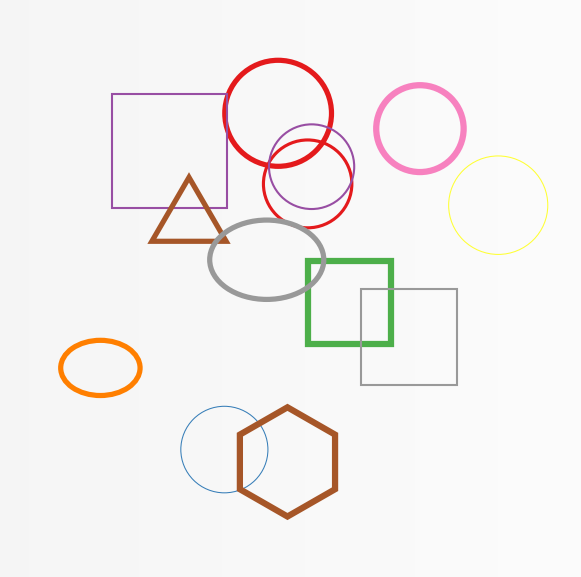[{"shape": "circle", "thickness": 2.5, "radius": 0.46, "center": [0.479, 0.803]}, {"shape": "circle", "thickness": 1.5, "radius": 0.38, "center": [0.529, 0.681]}, {"shape": "circle", "thickness": 0.5, "radius": 0.37, "center": [0.386, 0.221]}, {"shape": "square", "thickness": 3, "radius": 0.36, "center": [0.601, 0.476]}, {"shape": "circle", "thickness": 1, "radius": 0.37, "center": [0.536, 0.71]}, {"shape": "square", "thickness": 1, "radius": 0.49, "center": [0.292, 0.738]}, {"shape": "oval", "thickness": 2.5, "radius": 0.34, "center": [0.173, 0.362]}, {"shape": "circle", "thickness": 0.5, "radius": 0.43, "center": [0.857, 0.644]}, {"shape": "hexagon", "thickness": 3, "radius": 0.47, "center": [0.495, 0.199]}, {"shape": "triangle", "thickness": 2.5, "radius": 0.37, "center": [0.325, 0.618]}, {"shape": "circle", "thickness": 3, "radius": 0.38, "center": [0.722, 0.776]}, {"shape": "oval", "thickness": 2.5, "radius": 0.49, "center": [0.459, 0.549]}, {"shape": "square", "thickness": 1, "radius": 0.41, "center": [0.703, 0.416]}]